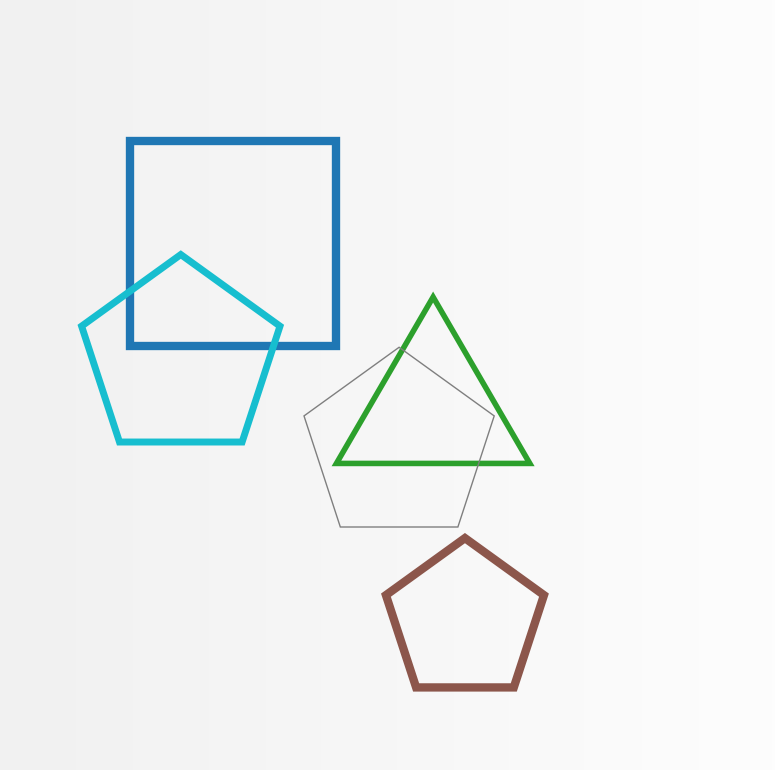[{"shape": "square", "thickness": 3, "radius": 0.66, "center": [0.301, 0.683]}, {"shape": "triangle", "thickness": 2, "radius": 0.72, "center": [0.559, 0.47]}, {"shape": "pentagon", "thickness": 3, "radius": 0.54, "center": [0.6, 0.194]}, {"shape": "pentagon", "thickness": 0.5, "radius": 0.65, "center": [0.515, 0.42]}, {"shape": "pentagon", "thickness": 2.5, "radius": 0.67, "center": [0.233, 0.535]}]